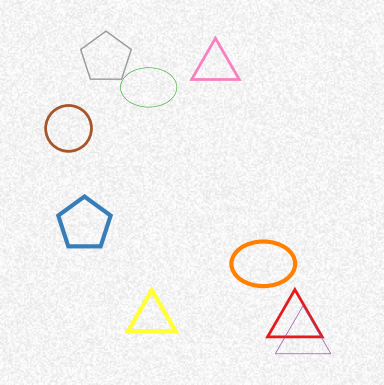[{"shape": "triangle", "thickness": 2, "radius": 0.41, "center": [0.766, 0.166]}, {"shape": "pentagon", "thickness": 3, "radius": 0.36, "center": [0.219, 0.418]}, {"shape": "oval", "thickness": 0.5, "radius": 0.37, "center": [0.386, 0.773]}, {"shape": "triangle", "thickness": 0.5, "radius": 0.42, "center": [0.787, 0.123]}, {"shape": "oval", "thickness": 3, "radius": 0.41, "center": [0.684, 0.315]}, {"shape": "triangle", "thickness": 3, "radius": 0.36, "center": [0.394, 0.175]}, {"shape": "circle", "thickness": 2, "radius": 0.3, "center": [0.178, 0.666]}, {"shape": "triangle", "thickness": 2, "radius": 0.36, "center": [0.56, 0.829]}, {"shape": "pentagon", "thickness": 1, "radius": 0.34, "center": [0.275, 0.85]}]